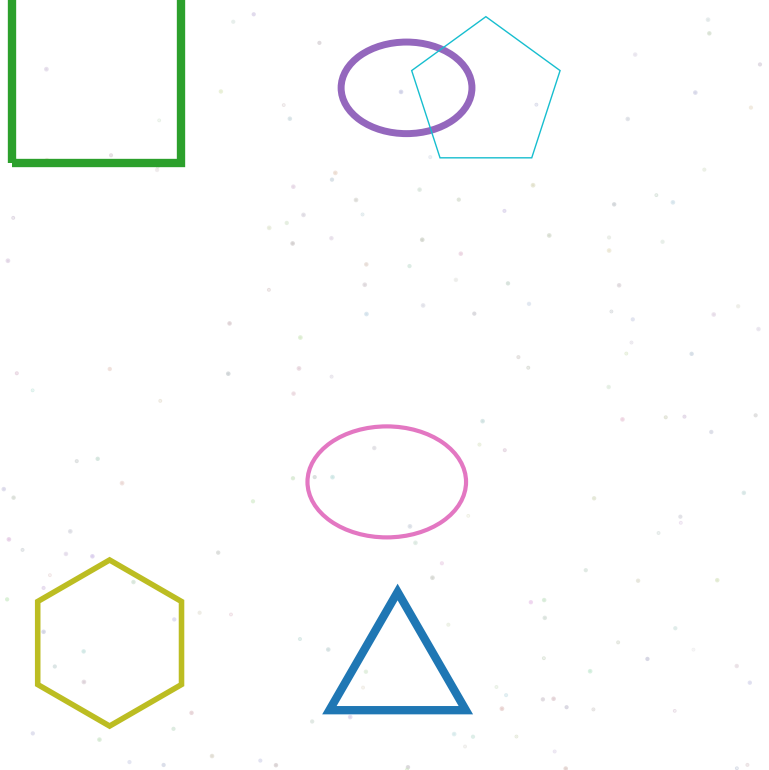[{"shape": "triangle", "thickness": 3, "radius": 0.51, "center": [0.516, 0.129]}, {"shape": "square", "thickness": 3, "radius": 0.55, "center": [0.126, 0.899]}, {"shape": "oval", "thickness": 2.5, "radius": 0.42, "center": [0.528, 0.886]}, {"shape": "oval", "thickness": 1.5, "radius": 0.51, "center": [0.502, 0.374]}, {"shape": "hexagon", "thickness": 2, "radius": 0.54, "center": [0.142, 0.165]}, {"shape": "pentagon", "thickness": 0.5, "radius": 0.51, "center": [0.631, 0.877]}]